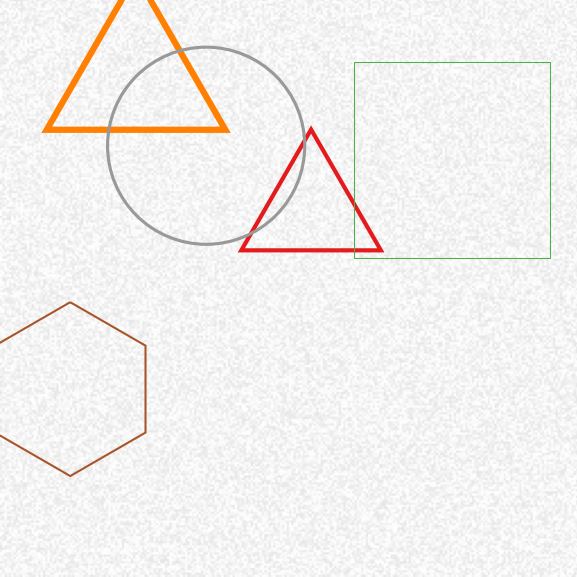[{"shape": "triangle", "thickness": 2, "radius": 0.7, "center": [0.539, 0.635]}, {"shape": "square", "thickness": 0.5, "radius": 0.85, "center": [0.783, 0.722]}, {"shape": "triangle", "thickness": 3, "radius": 0.89, "center": [0.236, 0.864]}, {"shape": "hexagon", "thickness": 1, "radius": 0.75, "center": [0.122, 0.325]}, {"shape": "circle", "thickness": 1.5, "radius": 0.85, "center": [0.357, 0.747]}]